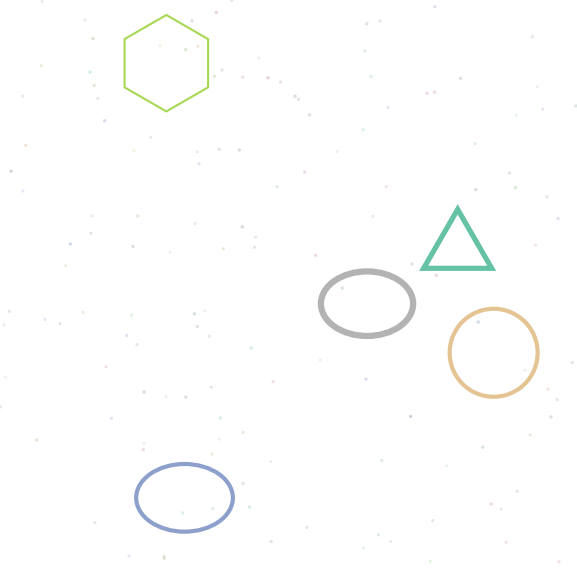[{"shape": "triangle", "thickness": 2.5, "radius": 0.34, "center": [0.793, 0.569]}, {"shape": "oval", "thickness": 2, "radius": 0.42, "center": [0.32, 0.137]}, {"shape": "hexagon", "thickness": 1, "radius": 0.42, "center": [0.288, 0.89]}, {"shape": "circle", "thickness": 2, "radius": 0.38, "center": [0.855, 0.388]}, {"shape": "oval", "thickness": 3, "radius": 0.4, "center": [0.636, 0.473]}]